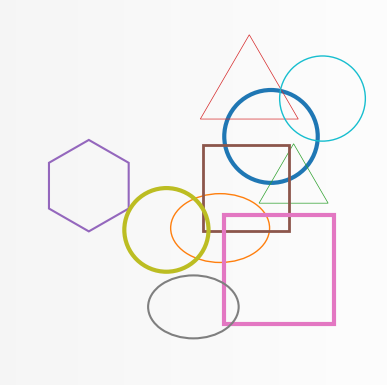[{"shape": "circle", "thickness": 3, "radius": 0.6, "center": [0.699, 0.646]}, {"shape": "oval", "thickness": 1, "radius": 0.64, "center": [0.568, 0.408]}, {"shape": "triangle", "thickness": 0.5, "radius": 0.51, "center": [0.758, 0.524]}, {"shape": "triangle", "thickness": 0.5, "radius": 0.73, "center": [0.643, 0.764]}, {"shape": "hexagon", "thickness": 1.5, "radius": 0.59, "center": [0.229, 0.518]}, {"shape": "square", "thickness": 2, "radius": 0.56, "center": [0.635, 0.512]}, {"shape": "square", "thickness": 3, "radius": 0.71, "center": [0.72, 0.3]}, {"shape": "oval", "thickness": 1.5, "radius": 0.58, "center": [0.499, 0.203]}, {"shape": "circle", "thickness": 3, "radius": 0.54, "center": [0.429, 0.403]}, {"shape": "circle", "thickness": 1, "radius": 0.55, "center": [0.832, 0.744]}]